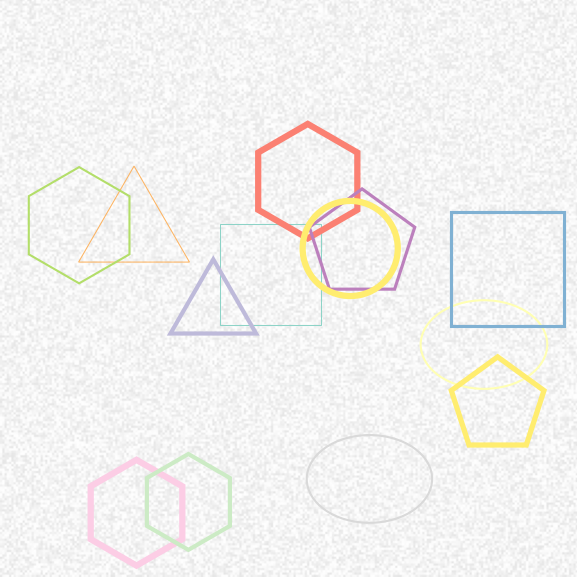[{"shape": "square", "thickness": 0.5, "radius": 0.44, "center": [0.468, 0.524]}, {"shape": "oval", "thickness": 1, "radius": 0.55, "center": [0.838, 0.403]}, {"shape": "triangle", "thickness": 2, "radius": 0.43, "center": [0.369, 0.464]}, {"shape": "hexagon", "thickness": 3, "radius": 0.5, "center": [0.533, 0.685]}, {"shape": "square", "thickness": 1.5, "radius": 0.49, "center": [0.878, 0.533]}, {"shape": "triangle", "thickness": 0.5, "radius": 0.55, "center": [0.232, 0.601]}, {"shape": "hexagon", "thickness": 1, "radius": 0.5, "center": [0.137, 0.609]}, {"shape": "hexagon", "thickness": 3, "radius": 0.46, "center": [0.236, 0.111]}, {"shape": "oval", "thickness": 1, "radius": 0.54, "center": [0.64, 0.17]}, {"shape": "pentagon", "thickness": 1.5, "radius": 0.48, "center": [0.627, 0.576]}, {"shape": "hexagon", "thickness": 2, "radius": 0.42, "center": [0.326, 0.13]}, {"shape": "circle", "thickness": 3, "radius": 0.41, "center": [0.606, 0.569]}, {"shape": "pentagon", "thickness": 2.5, "radius": 0.42, "center": [0.862, 0.297]}]